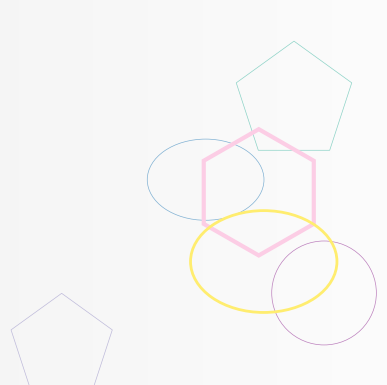[{"shape": "pentagon", "thickness": 0.5, "radius": 0.78, "center": [0.759, 0.736]}, {"shape": "pentagon", "thickness": 0.5, "radius": 0.69, "center": [0.159, 0.101]}, {"shape": "oval", "thickness": 0.5, "radius": 0.75, "center": [0.531, 0.533]}, {"shape": "hexagon", "thickness": 3, "radius": 0.82, "center": [0.668, 0.5]}, {"shape": "circle", "thickness": 0.5, "radius": 0.68, "center": [0.836, 0.239]}, {"shape": "oval", "thickness": 2, "radius": 0.94, "center": [0.681, 0.321]}]